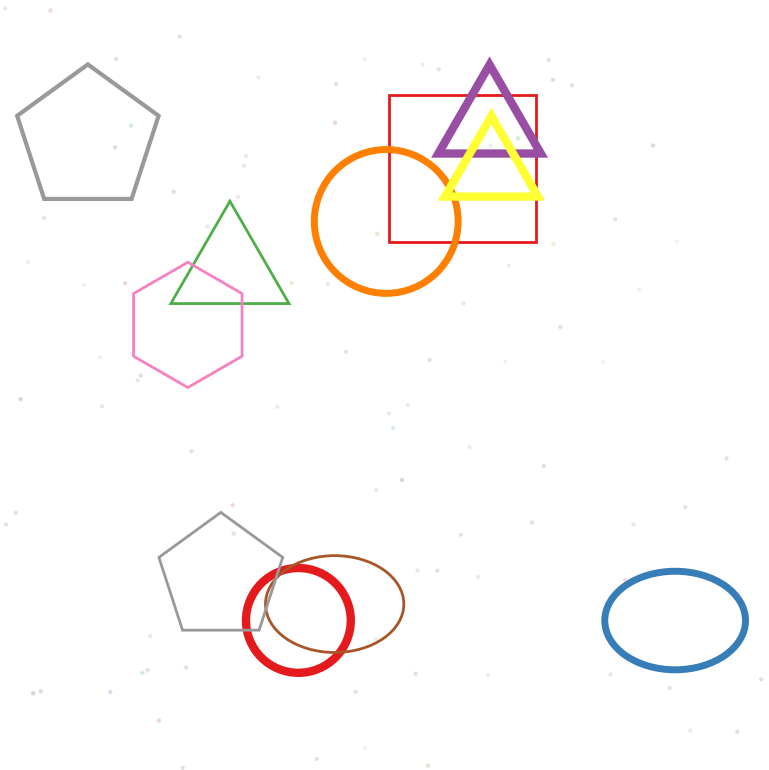[{"shape": "square", "thickness": 1, "radius": 0.48, "center": [0.6, 0.781]}, {"shape": "circle", "thickness": 3, "radius": 0.34, "center": [0.387, 0.194]}, {"shape": "oval", "thickness": 2.5, "radius": 0.46, "center": [0.877, 0.194]}, {"shape": "triangle", "thickness": 1, "radius": 0.44, "center": [0.299, 0.65]}, {"shape": "triangle", "thickness": 3, "radius": 0.38, "center": [0.636, 0.839]}, {"shape": "circle", "thickness": 2.5, "radius": 0.47, "center": [0.502, 0.712]}, {"shape": "triangle", "thickness": 3, "radius": 0.35, "center": [0.638, 0.78]}, {"shape": "oval", "thickness": 1, "radius": 0.45, "center": [0.435, 0.215]}, {"shape": "hexagon", "thickness": 1, "radius": 0.41, "center": [0.244, 0.578]}, {"shape": "pentagon", "thickness": 1.5, "radius": 0.48, "center": [0.114, 0.82]}, {"shape": "pentagon", "thickness": 1, "radius": 0.42, "center": [0.287, 0.25]}]